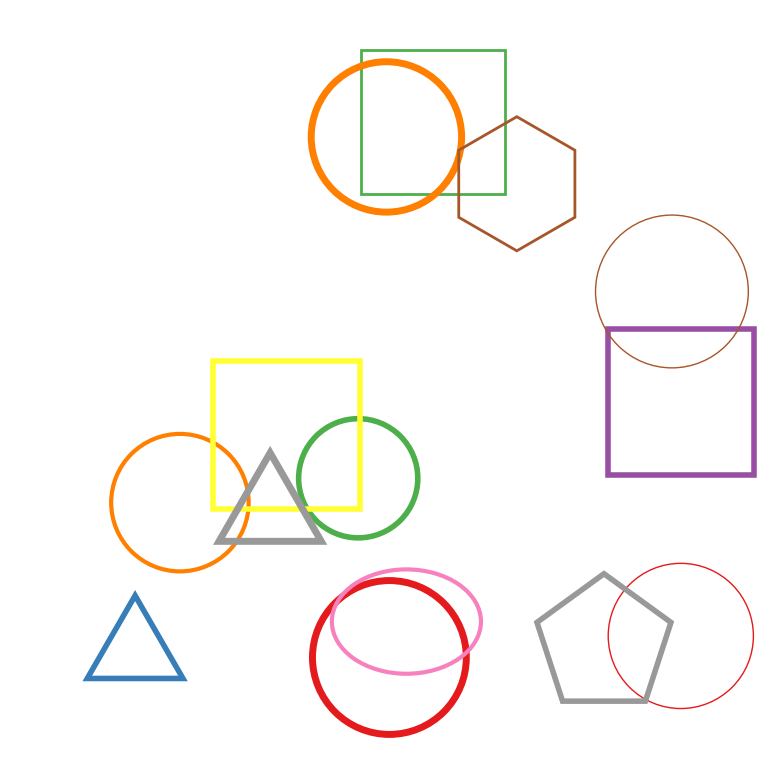[{"shape": "circle", "thickness": 0.5, "radius": 0.47, "center": [0.884, 0.174]}, {"shape": "circle", "thickness": 2.5, "radius": 0.5, "center": [0.506, 0.146]}, {"shape": "triangle", "thickness": 2, "radius": 0.36, "center": [0.175, 0.155]}, {"shape": "circle", "thickness": 2, "radius": 0.39, "center": [0.465, 0.379]}, {"shape": "square", "thickness": 1, "radius": 0.47, "center": [0.562, 0.841]}, {"shape": "square", "thickness": 2, "radius": 0.47, "center": [0.884, 0.478]}, {"shape": "circle", "thickness": 1.5, "radius": 0.45, "center": [0.234, 0.347]}, {"shape": "circle", "thickness": 2.5, "radius": 0.49, "center": [0.502, 0.822]}, {"shape": "square", "thickness": 2, "radius": 0.48, "center": [0.372, 0.435]}, {"shape": "hexagon", "thickness": 1, "radius": 0.44, "center": [0.671, 0.761]}, {"shape": "circle", "thickness": 0.5, "radius": 0.5, "center": [0.873, 0.621]}, {"shape": "oval", "thickness": 1.5, "radius": 0.48, "center": [0.528, 0.193]}, {"shape": "pentagon", "thickness": 2, "radius": 0.46, "center": [0.784, 0.163]}, {"shape": "triangle", "thickness": 2.5, "radius": 0.38, "center": [0.351, 0.335]}]